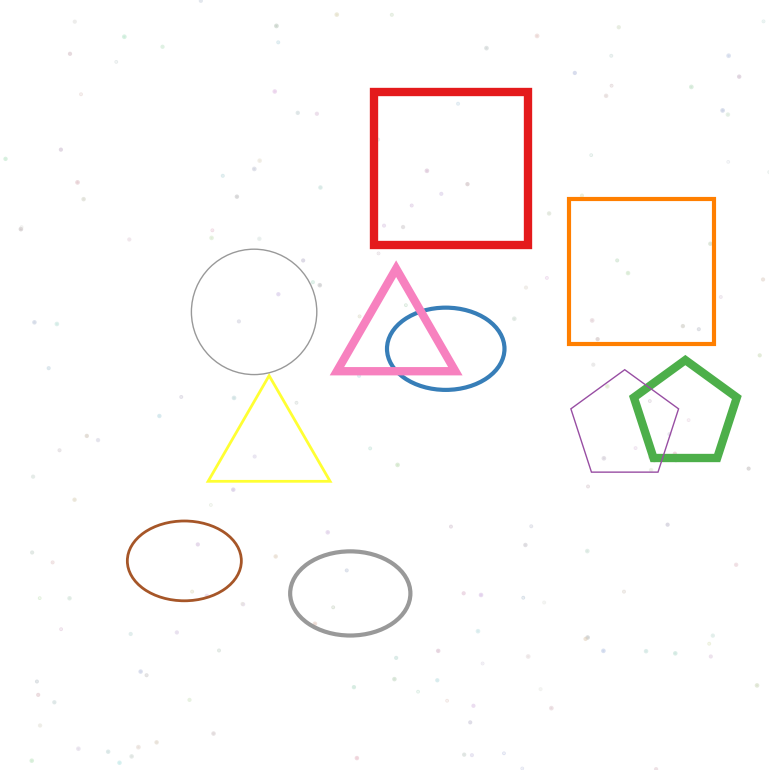[{"shape": "square", "thickness": 3, "radius": 0.5, "center": [0.586, 0.781]}, {"shape": "oval", "thickness": 1.5, "radius": 0.38, "center": [0.579, 0.547]}, {"shape": "pentagon", "thickness": 3, "radius": 0.35, "center": [0.89, 0.462]}, {"shape": "pentagon", "thickness": 0.5, "radius": 0.37, "center": [0.811, 0.446]}, {"shape": "square", "thickness": 1.5, "radius": 0.47, "center": [0.833, 0.648]}, {"shape": "triangle", "thickness": 1, "radius": 0.46, "center": [0.349, 0.421]}, {"shape": "oval", "thickness": 1, "radius": 0.37, "center": [0.239, 0.272]}, {"shape": "triangle", "thickness": 3, "radius": 0.44, "center": [0.514, 0.562]}, {"shape": "oval", "thickness": 1.5, "radius": 0.39, "center": [0.455, 0.229]}, {"shape": "circle", "thickness": 0.5, "radius": 0.41, "center": [0.33, 0.595]}]